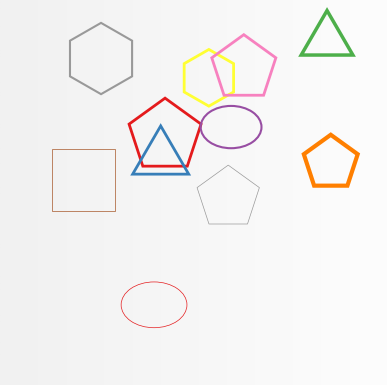[{"shape": "oval", "thickness": 0.5, "radius": 0.42, "center": [0.398, 0.208]}, {"shape": "pentagon", "thickness": 2, "radius": 0.49, "center": [0.426, 0.647]}, {"shape": "triangle", "thickness": 2, "radius": 0.42, "center": [0.415, 0.589]}, {"shape": "triangle", "thickness": 2.5, "radius": 0.39, "center": [0.844, 0.896]}, {"shape": "oval", "thickness": 1.5, "radius": 0.39, "center": [0.596, 0.67]}, {"shape": "pentagon", "thickness": 3, "radius": 0.37, "center": [0.854, 0.577]}, {"shape": "hexagon", "thickness": 2, "radius": 0.37, "center": [0.539, 0.798]}, {"shape": "square", "thickness": 0.5, "radius": 0.4, "center": [0.216, 0.531]}, {"shape": "pentagon", "thickness": 2, "radius": 0.43, "center": [0.629, 0.823]}, {"shape": "pentagon", "thickness": 0.5, "radius": 0.42, "center": [0.589, 0.487]}, {"shape": "hexagon", "thickness": 1.5, "radius": 0.46, "center": [0.261, 0.848]}]